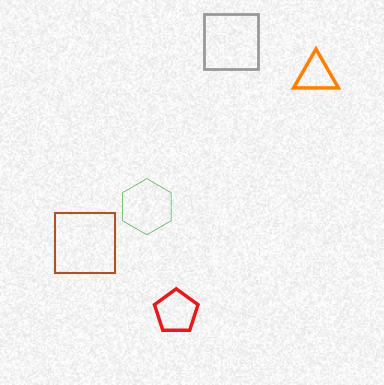[{"shape": "pentagon", "thickness": 2.5, "radius": 0.3, "center": [0.458, 0.19]}, {"shape": "hexagon", "thickness": 0.5, "radius": 0.36, "center": [0.381, 0.463]}, {"shape": "triangle", "thickness": 2.5, "radius": 0.34, "center": [0.821, 0.805]}, {"shape": "square", "thickness": 1.5, "radius": 0.39, "center": [0.221, 0.369]}, {"shape": "square", "thickness": 2, "radius": 0.35, "center": [0.6, 0.893]}]